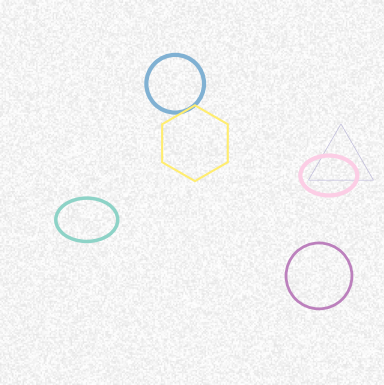[{"shape": "oval", "thickness": 2.5, "radius": 0.4, "center": [0.225, 0.429]}, {"shape": "triangle", "thickness": 0.5, "radius": 0.49, "center": [0.886, 0.581]}, {"shape": "circle", "thickness": 3, "radius": 0.37, "center": [0.455, 0.783]}, {"shape": "oval", "thickness": 3, "radius": 0.37, "center": [0.854, 0.544]}, {"shape": "circle", "thickness": 2, "radius": 0.43, "center": [0.829, 0.283]}, {"shape": "hexagon", "thickness": 1.5, "radius": 0.49, "center": [0.506, 0.628]}]